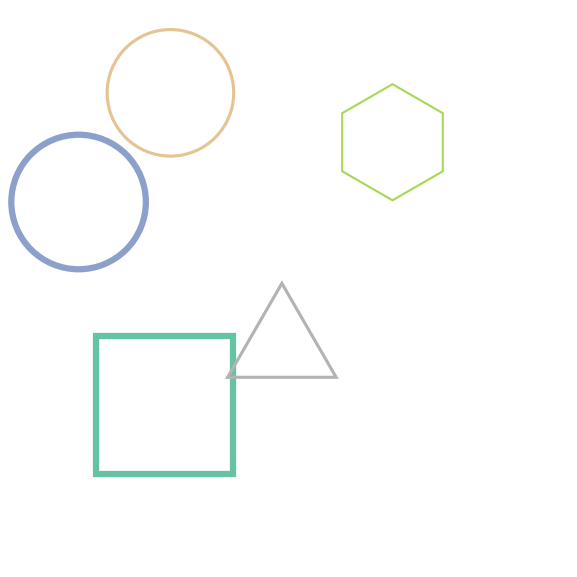[{"shape": "square", "thickness": 3, "radius": 0.59, "center": [0.285, 0.298]}, {"shape": "circle", "thickness": 3, "radius": 0.58, "center": [0.136, 0.649]}, {"shape": "hexagon", "thickness": 1, "radius": 0.5, "center": [0.68, 0.753]}, {"shape": "circle", "thickness": 1.5, "radius": 0.55, "center": [0.295, 0.838]}, {"shape": "triangle", "thickness": 1.5, "radius": 0.54, "center": [0.488, 0.4]}]